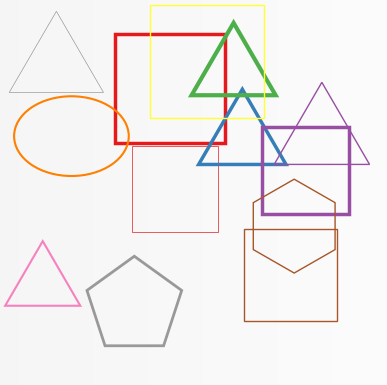[{"shape": "square", "thickness": 2.5, "radius": 0.71, "center": [0.44, 0.771]}, {"shape": "square", "thickness": 0.5, "radius": 0.56, "center": [0.452, 0.509]}, {"shape": "triangle", "thickness": 2.5, "radius": 0.65, "center": [0.625, 0.638]}, {"shape": "triangle", "thickness": 3, "radius": 0.63, "center": [0.603, 0.815]}, {"shape": "square", "thickness": 2.5, "radius": 0.56, "center": [0.789, 0.558]}, {"shape": "triangle", "thickness": 1, "radius": 0.71, "center": [0.831, 0.644]}, {"shape": "oval", "thickness": 1.5, "radius": 0.74, "center": [0.184, 0.646]}, {"shape": "square", "thickness": 1, "radius": 0.73, "center": [0.534, 0.841]}, {"shape": "square", "thickness": 1, "radius": 0.6, "center": [0.75, 0.286]}, {"shape": "hexagon", "thickness": 1, "radius": 0.61, "center": [0.759, 0.413]}, {"shape": "triangle", "thickness": 1.5, "radius": 0.56, "center": [0.11, 0.262]}, {"shape": "pentagon", "thickness": 2, "radius": 0.64, "center": [0.347, 0.206]}, {"shape": "triangle", "thickness": 0.5, "radius": 0.7, "center": [0.145, 0.83]}]